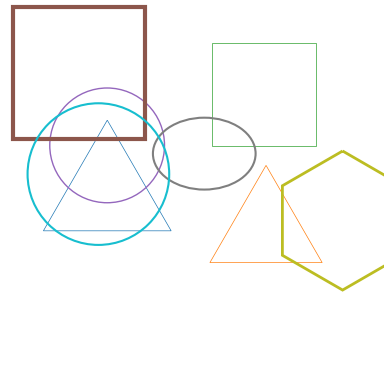[{"shape": "triangle", "thickness": 0.5, "radius": 0.96, "center": [0.279, 0.496]}, {"shape": "triangle", "thickness": 0.5, "radius": 0.84, "center": [0.691, 0.402]}, {"shape": "square", "thickness": 0.5, "radius": 0.67, "center": [0.686, 0.755]}, {"shape": "circle", "thickness": 1, "radius": 0.75, "center": [0.278, 0.622]}, {"shape": "square", "thickness": 3, "radius": 0.85, "center": [0.205, 0.811]}, {"shape": "oval", "thickness": 1.5, "radius": 0.67, "center": [0.531, 0.601]}, {"shape": "hexagon", "thickness": 2, "radius": 0.9, "center": [0.89, 0.427]}, {"shape": "circle", "thickness": 1.5, "radius": 0.92, "center": [0.256, 0.548]}]